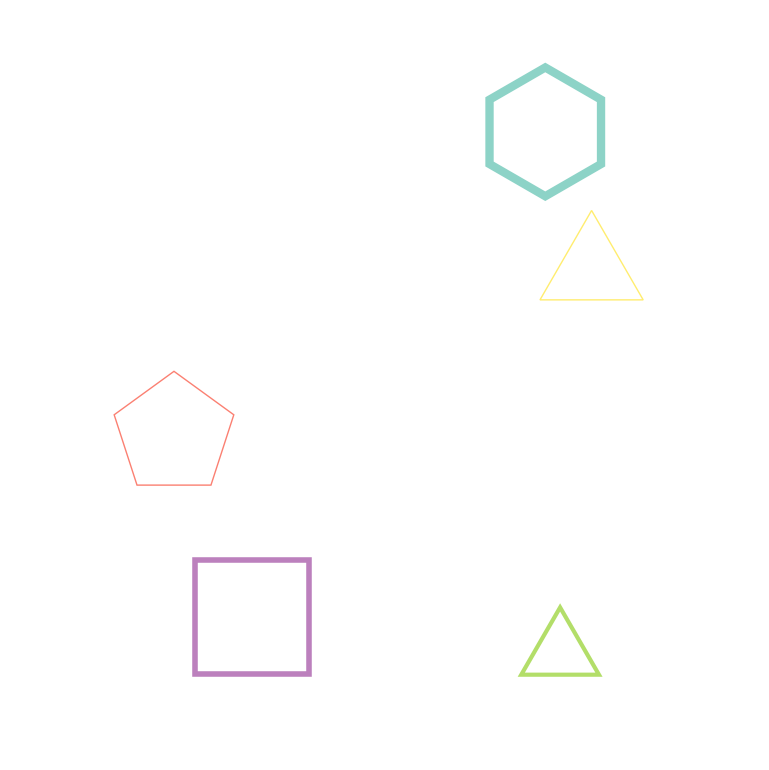[{"shape": "hexagon", "thickness": 3, "radius": 0.42, "center": [0.708, 0.829]}, {"shape": "pentagon", "thickness": 0.5, "radius": 0.41, "center": [0.226, 0.436]}, {"shape": "triangle", "thickness": 1.5, "radius": 0.29, "center": [0.727, 0.153]}, {"shape": "square", "thickness": 2, "radius": 0.37, "center": [0.327, 0.199]}, {"shape": "triangle", "thickness": 0.5, "radius": 0.39, "center": [0.768, 0.649]}]